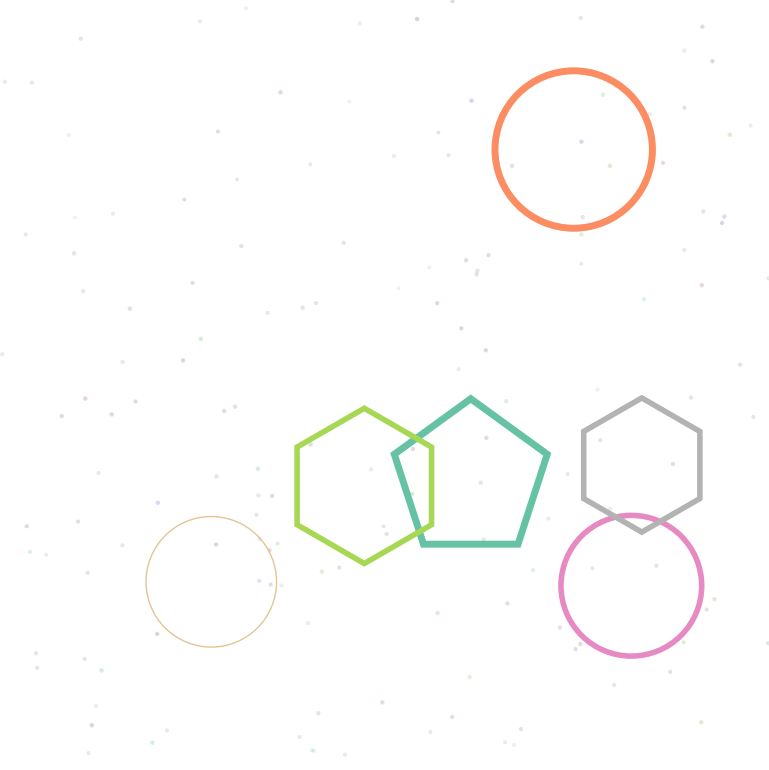[{"shape": "pentagon", "thickness": 2.5, "radius": 0.52, "center": [0.611, 0.378]}, {"shape": "circle", "thickness": 2.5, "radius": 0.51, "center": [0.745, 0.806]}, {"shape": "circle", "thickness": 2, "radius": 0.46, "center": [0.82, 0.239]}, {"shape": "hexagon", "thickness": 2, "radius": 0.5, "center": [0.473, 0.369]}, {"shape": "circle", "thickness": 0.5, "radius": 0.42, "center": [0.274, 0.244]}, {"shape": "hexagon", "thickness": 2, "radius": 0.44, "center": [0.833, 0.396]}]